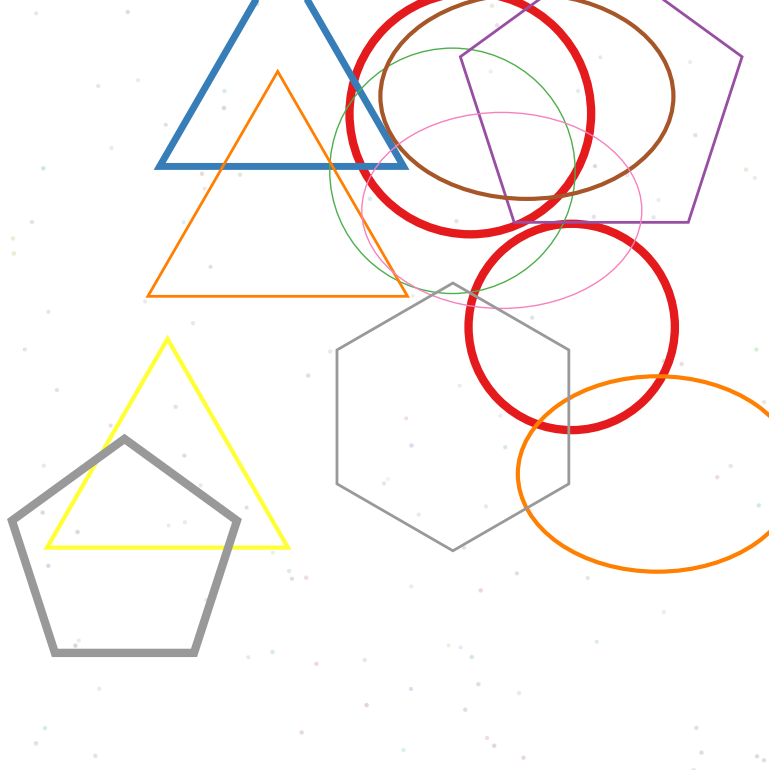[{"shape": "circle", "thickness": 3, "radius": 0.67, "center": [0.742, 0.575]}, {"shape": "circle", "thickness": 3, "radius": 0.78, "center": [0.611, 0.853]}, {"shape": "triangle", "thickness": 2.5, "radius": 0.91, "center": [0.366, 0.875]}, {"shape": "circle", "thickness": 0.5, "radius": 0.8, "center": [0.588, 0.778]}, {"shape": "pentagon", "thickness": 1, "radius": 0.96, "center": [0.781, 0.867]}, {"shape": "triangle", "thickness": 1, "radius": 0.97, "center": [0.361, 0.713]}, {"shape": "oval", "thickness": 1.5, "radius": 0.91, "center": [0.854, 0.384]}, {"shape": "triangle", "thickness": 1.5, "radius": 0.9, "center": [0.218, 0.379]}, {"shape": "oval", "thickness": 1.5, "radius": 0.95, "center": [0.684, 0.875]}, {"shape": "oval", "thickness": 0.5, "radius": 0.91, "center": [0.652, 0.727]}, {"shape": "hexagon", "thickness": 1, "radius": 0.87, "center": [0.588, 0.459]}, {"shape": "pentagon", "thickness": 3, "radius": 0.77, "center": [0.162, 0.276]}]